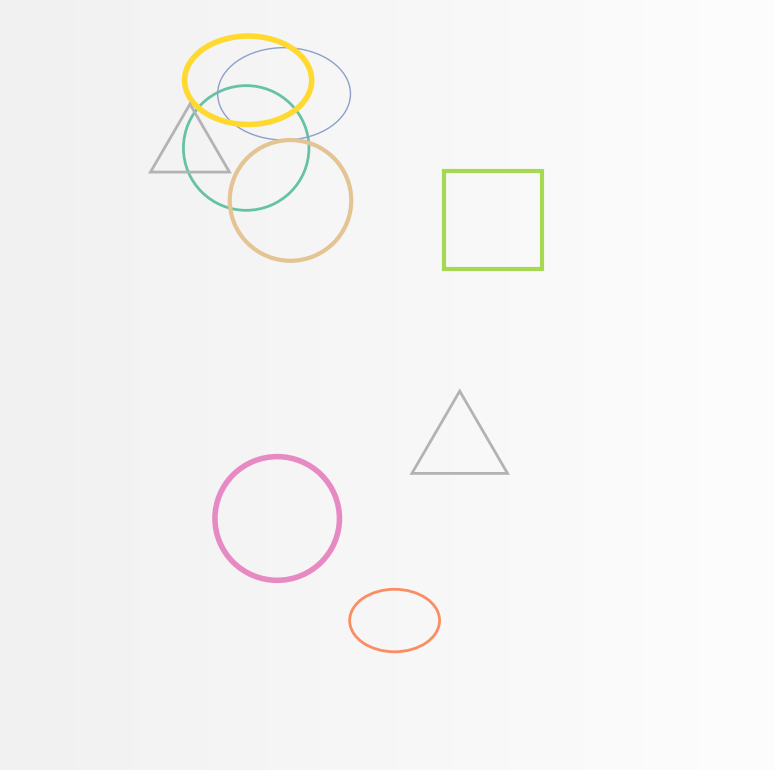[{"shape": "circle", "thickness": 1, "radius": 0.4, "center": [0.318, 0.808]}, {"shape": "oval", "thickness": 1, "radius": 0.29, "center": [0.509, 0.194]}, {"shape": "oval", "thickness": 0.5, "radius": 0.43, "center": [0.367, 0.878]}, {"shape": "circle", "thickness": 2, "radius": 0.4, "center": [0.358, 0.327]}, {"shape": "square", "thickness": 1.5, "radius": 0.32, "center": [0.636, 0.714]}, {"shape": "oval", "thickness": 2, "radius": 0.41, "center": [0.32, 0.896]}, {"shape": "circle", "thickness": 1.5, "radius": 0.39, "center": [0.375, 0.74]}, {"shape": "triangle", "thickness": 1, "radius": 0.29, "center": [0.245, 0.806]}, {"shape": "triangle", "thickness": 1, "radius": 0.36, "center": [0.593, 0.421]}]